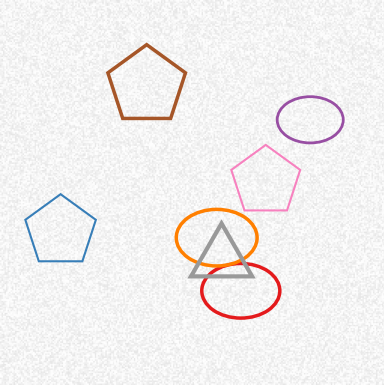[{"shape": "oval", "thickness": 2.5, "radius": 0.51, "center": [0.625, 0.245]}, {"shape": "pentagon", "thickness": 1.5, "radius": 0.48, "center": [0.157, 0.399]}, {"shape": "oval", "thickness": 2, "radius": 0.43, "center": [0.806, 0.689]}, {"shape": "oval", "thickness": 2.5, "radius": 0.52, "center": [0.563, 0.383]}, {"shape": "pentagon", "thickness": 2.5, "radius": 0.53, "center": [0.381, 0.778]}, {"shape": "pentagon", "thickness": 1.5, "radius": 0.47, "center": [0.69, 0.53]}, {"shape": "triangle", "thickness": 3, "radius": 0.46, "center": [0.575, 0.328]}]